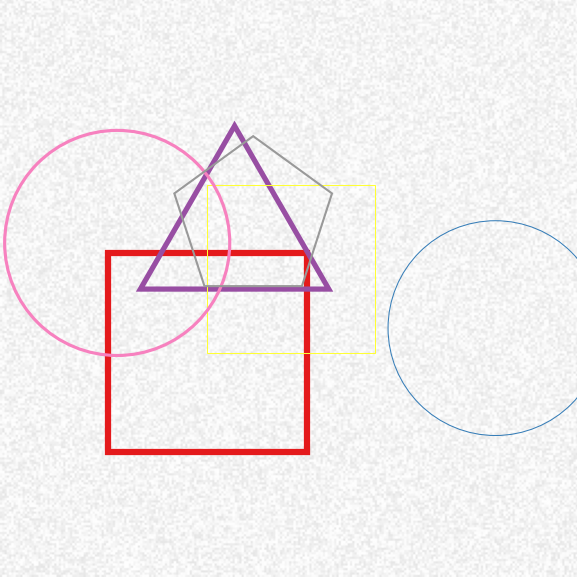[{"shape": "square", "thickness": 3, "radius": 0.86, "center": [0.359, 0.389]}, {"shape": "circle", "thickness": 0.5, "radius": 0.93, "center": [0.858, 0.431]}, {"shape": "triangle", "thickness": 2.5, "radius": 0.94, "center": [0.406, 0.593]}, {"shape": "square", "thickness": 0.5, "radius": 0.73, "center": [0.504, 0.533]}, {"shape": "circle", "thickness": 1.5, "radius": 0.97, "center": [0.203, 0.578]}, {"shape": "pentagon", "thickness": 1, "radius": 0.72, "center": [0.438, 0.62]}]